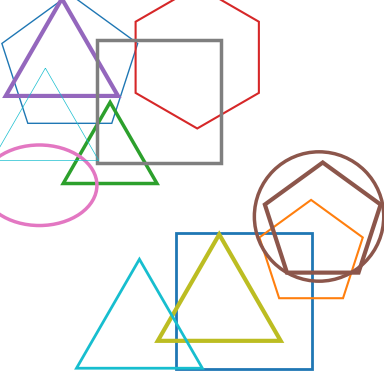[{"shape": "square", "thickness": 2, "radius": 0.88, "center": [0.634, 0.219]}, {"shape": "pentagon", "thickness": 1, "radius": 0.93, "center": [0.181, 0.83]}, {"shape": "pentagon", "thickness": 1.5, "radius": 0.71, "center": [0.808, 0.34]}, {"shape": "triangle", "thickness": 2.5, "radius": 0.7, "center": [0.286, 0.594]}, {"shape": "hexagon", "thickness": 1.5, "radius": 0.92, "center": [0.512, 0.851]}, {"shape": "triangle", "thickness": 3, "radius": 0.84, "center": [0.161, 0.835]}, {"shape": "pentagon", "thickness": 3, "radius": 0.79, "center": [0.838, 0.42]}, {"shape": "circle", "thickness": 2.5, "radius": 0.84, "center": [0.829, 0.438]}, {"shape": "oval", "thickness": 2.5, "radius": 0.75, "center": [0.102, 0.519]}, {"shape": "square", "thickness": 2.5, "radius": 0.8, "center": [0.413, 0.736]}, {"shape": "triangle", "thickness": 3, "radius": 0.92, "center": [0.569, 0.207]}, {"shape": "triangle", "thickness": 2, "radius": 0.94, "center": [0.362, 0.138]}, {"shape": "triangle", "thickness": 0.5, "radius": 0.8, "center": [0.118, 0.663]}]